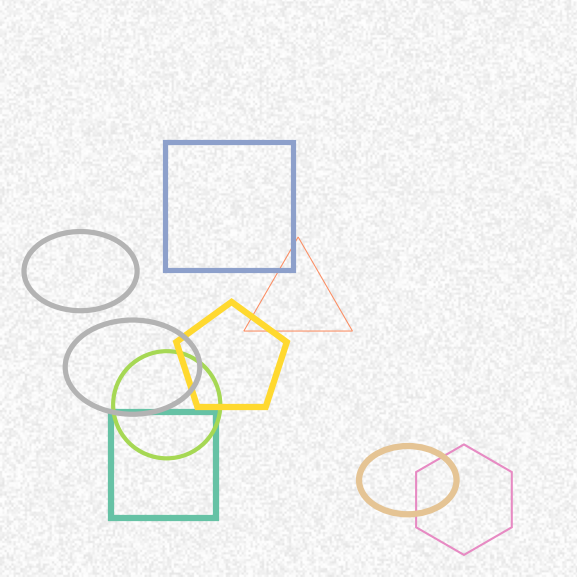[{"shape": "square", "thickness": 3, "radius": 0.46, "center": [0.283, 0.194]}, {"shape": "triangle", "thickness": 0.5, "radius": 0.54, "center": [0.516, 0.48]}, {"shape": "square", "thickness": 2.5, "radius": 0.55, "center": [0.397, 0.642]}, {"shape": "hexagon", "thickness": 1, "radius": 0.48, "center": [0.803, 0.134]}, {"shape": "circle", "thickness": 2, "radius": 0.46, "center": [0.289, 0.298]}, {"shape": "pentagon", "thickness": 3, "radius": 0.5, "center": [0.401, 0.376]}, {"shape": "oval", "thickness": 3, "radius": 0.42, "center": [0.706, 0.168]}, {"shape": "oval", "thickness": 2.5, "radius": 0.58, "center": [0.229, 0.363]}, {"shape": "oval", "thickness": 2.5, "radius": 0.49, "center": [0.139, 0.53]}]